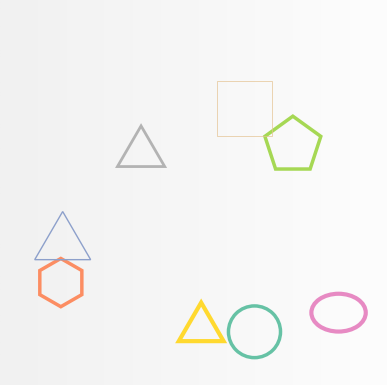[{"shape": "circle", "thickness": 2.5, "radius": 0.34, "center": [0.657, 0.138]}, {"shape": "hexagon", "thickness": 2.5, "radius": 0.31, "center": [0.157, 0.266]}, {"shape": "triangle", "thickness": 1, "radius": 0.42, "center": [0.162, 0.367]}, {"shape": "oval", "thickness": 3, "radius": 0.35, "center": [0.874, 0.188]}, {"shape": "pentagon", "thickness": 2.5, "radius": 0.38, "center": [0.756, 0.622]}, {"shape": "triangle", "thickness": 3, "radius": 0.33, "center": [0.519, 0.147]}, {"shape": "square", "thickness": 0.5, "radius": 0.36, "center": [0.631, 0.718]}, {"shape": "triangle", "thickness": 2, "radius": 0.35, "center": [0.364, 0.603]}]